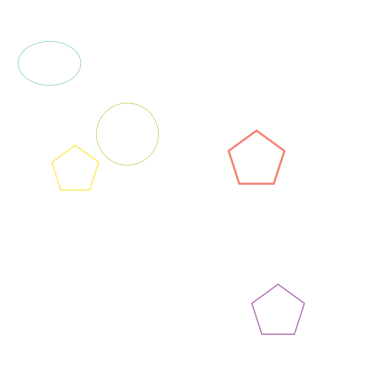[{"shape": "oval", "thickness": 0.5, "radius": 0.41, "center": [0.129, 0.835]}, {"shape": "pentagon", "thickness": 1.5, "radius": 0.38, "center": [0.666, 0.584]}, {"shape": "circle", "thickness": 0.5, "radius": 0.4, "center": [0.331, 0.652]}, {"shape": "pentagon", "thickness": 1, "radius": 0.36, "center": [0.722, 0.19]}, {"shape": "pentagon", "thickness": 1, "radius": 0.32, "center": [0.195, 0.559]}]